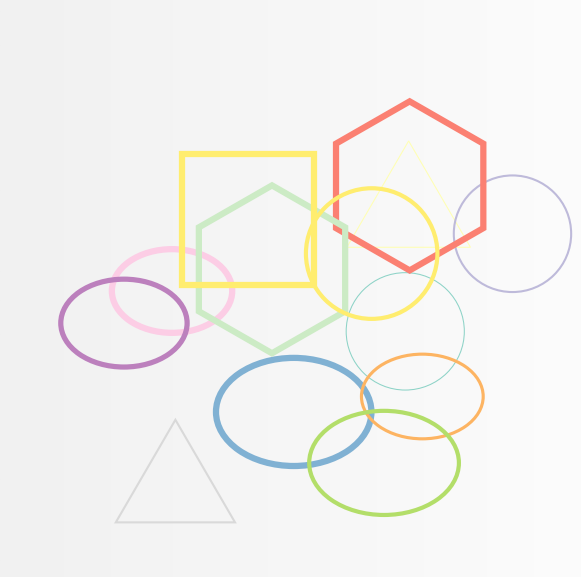[{"shape": "circle", "thickness": 0.5, "radius": 0.51, "center": [0.697, 0.425]}, {"shape": "triangle", "thickness": 0.5, "radius": 0.61, "center": [0.703, 0.632]}, {"shape": "circle", "thickness": 1, "radius": 0.5, "center": [0.882, 0.594]}, {"shape": "hexagon", "thickness": 3, "radius": 0.73, "center": [0.705, 0.677]}, {"shape": "oval", "thickness": 3, "radius": 0.67, "center": [0.505, 0.286]}, {"shape": "oval", "thickness": 1.5, "radius": 0.52, "center": [0.727, 0.313]}, {"shape": "oval", "thickness": 2, "radius": 0.64, "center": [0.661, 0.198]}, {"shape": "oval", "thickness": 3, "radius": 0.52, "center": [0.296, 0.495]}, {"shape": "triangle", "thickness": 1, "radius": 0.59, "center": [0.302, 0.154]}, {"shape": "oval", "thickness": 2.5, "radius": 0.54, "center": [0.213, 0.44]}, {"shape": "hexagon", "thickness": 3, "radius": 0.73, "center": [0.468, 0.533]}, {"shape": "square", "thickness": 3, "radius": 0.57, "center": [0.426, 0.618]}, {"shape": "circle", "thickness": 2, "radius": 0.57, "center": [0.639, 0.56]}]